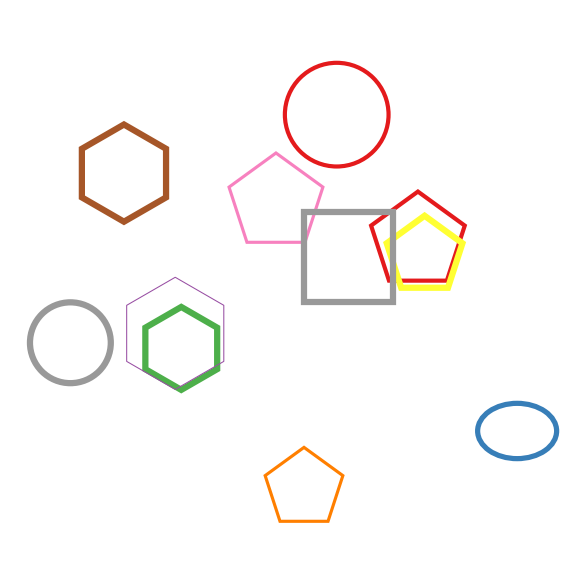[{"shape": "pentagon", "thickness": 2, "radius": 0.43, "center": [0.724, 0.582]}, {"shape": "circle", "thickness": 2, "radius": 0.45, "center": [0.583, 0.801]}, {"shape": "oval", "thickness": 2.5, "radius": 0.34, "center": [0.895, 0.253]}, {"shape": "hexagon", "thickness": 3, "radius": 0.36, "center": [0.314, 0.396]}, {"shape": "hexagon", "thickness": 0.5, "radius": 0.49, "center": [0.303, 0.422]}, {"shape": "pentagon", "thickness": 1.5, "radius": 0.35, "center": [0.526, 0.154]}, {"shape": "pentagon", "thickness": 3, "radius": 0.34, "center": [0.735, 0.557]}, {"shape": "hexagon", "thickness": 3, "radius": 0.42, "center": [0.215, 0.699]}, {"shape": "pentagon", "thickness": 1.5, "radius": 0.43, "center": [0.478, 0.649]}, {"shape": "circle", "thickness": 3, "radius": 0.35, "center": [0.122, 0.406]}, {"shape": "square", "thickness": 3, "radius": 0.39, "center": [0.603, 0.554]}]